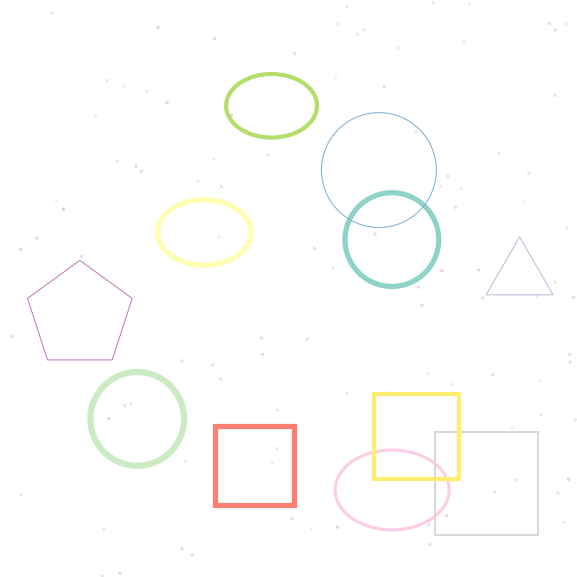[{"shape": "circle", "thickness": 2.5, "radius": 0.41, "center": [0.679, 0.584]}, {"shape": "oval", "thickness": 2.5, "radius": 0.4, "center": [0.354, 0.597]}, {"shape": "triangle", "thickness": 0.5, "radius": 0.33, "center": [0.9, 0.522]}, {"shape": "square", "thickness": 2.5, "radius": 0.34, "center": [0.441, 0.193]}, {"shape": "circle", "thickness": 0.5, "radius": 0.5, "center": [0.656, 0.705]}, {"shape": "oval", "thickness": 2, "radius": 0.39, "center": [0.47, 0.816]}, {"shape": "oval", "thickness": 1.5, "radius": 0.49, "center": [0.679, 0.151]}, {"shape": "square", "thickness": 1, "radius": 0.45, "center": [0.842, 0.162]}, {"shape": "pentagon", "thickness": 0.5, "radius": 0.48, "center": [0.138, 0.453]}, {"shape": "circle", "thickness": 3, "radius": 0.41, "center": [0.238, 0.274]}, {"shape": "square", "thickness": 2, "radius": 0.37, "center": [0.721, 0.243]}]